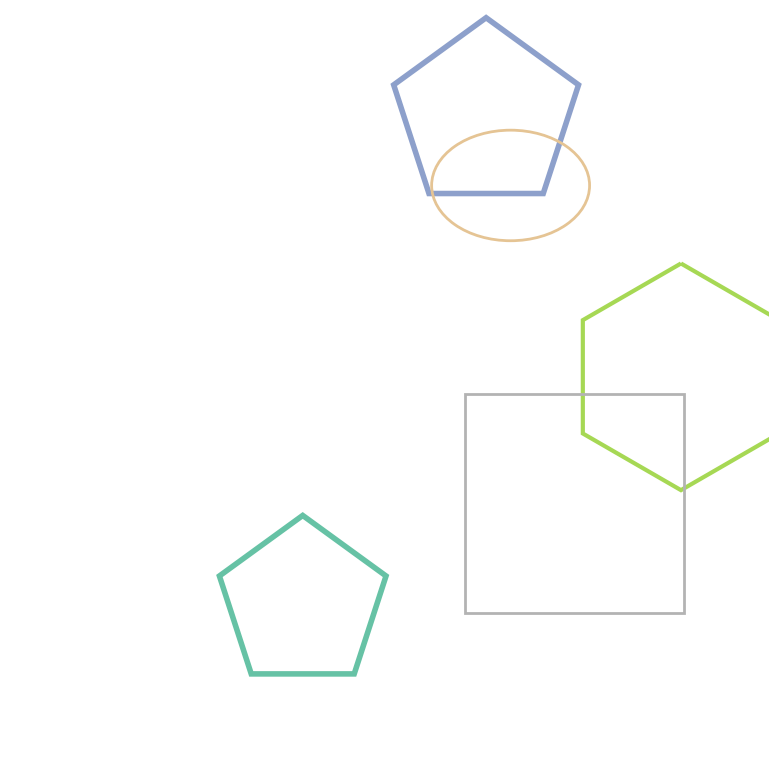[{"shape": "pentagon", "thickness": 2, "radius": 0.57, "center": [0.393, 0.217]}, {"shape": "pentagon", "thickness": 2, "radius": 0.63, "center": [0.631, 0.851]}, {"shape": "hexagon", "thickness": 1.5, "radius": 0.74, "center": [0.884, 0.511]}, {"shape": "oval", "thickness": 1, "radius": 0.51, "center": [0.663, 0.759]}, {"shape": "square", "thickness": 1, "radius": 0.71, "center": [0.747, 0.346]}]